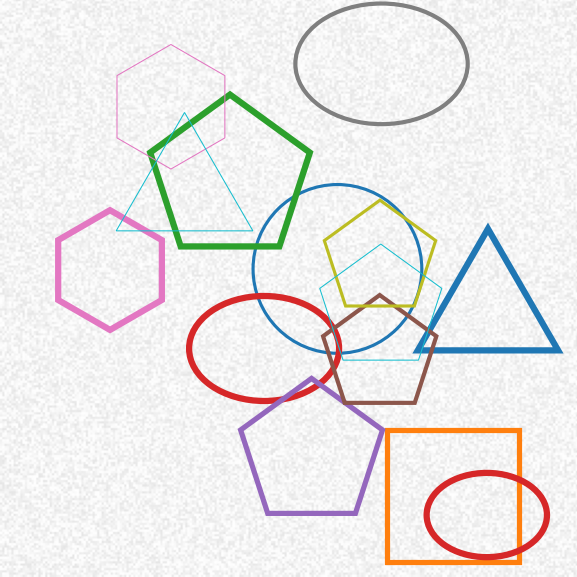[{"shape": "triangle", "thickness": 3, "radius": 0.7, "center": [0.845, 0.463]}, {"shape": "circle", "thickness": 1.5, "radius": 0.73, "center": [0.584, 0.533]}, {"shape": "square", "thickness": 2.5, "radius": 0.57, "center": [0.785, 0.14]}, {"shape": "pentagon", "thickness": 3, "radius": 0.73, "center": [0.398, 0.69]}, {"shape": "oval", "thickness": 3, "radius": 0.52, "center": [0.843, 0.107]}, {"shape": "oval", "thickness": 3, "radius": 0.65, "center": [0.457, 0.396]}, {"shape": "pentagon", "thickness": 2.5, "radius": 0.65, "center": [0.539, 0.215]}, {"shape": "pentagon", "thickness": 2, "radius": 0.52, "center": [0.658, 0.385]}, {"shape": "hexagon", "thickness": 0.5, "radius": 0.54, "center": [0.296, 0.814]}, {"shape": "hexagon", "thickness": 3, "radius": 0.52, "center": [0.191, 0.532]}, {"shape": "oval", "thickness": 2, "radius": 0.75, "center": [0.661, 0.889]}, {"shape": "pentagon", "thickness": 1.5, "radius": 0.51, "center": [0.658, 0.551]}, {"shape": "triangle", "thickness": 0.5, "radius": 0.68, "center": [0.32, 0.668]}, {"shape": "pentagon", "thickness": 0.5, "radius": 0.56, "center": [0.659, 0.465]}]